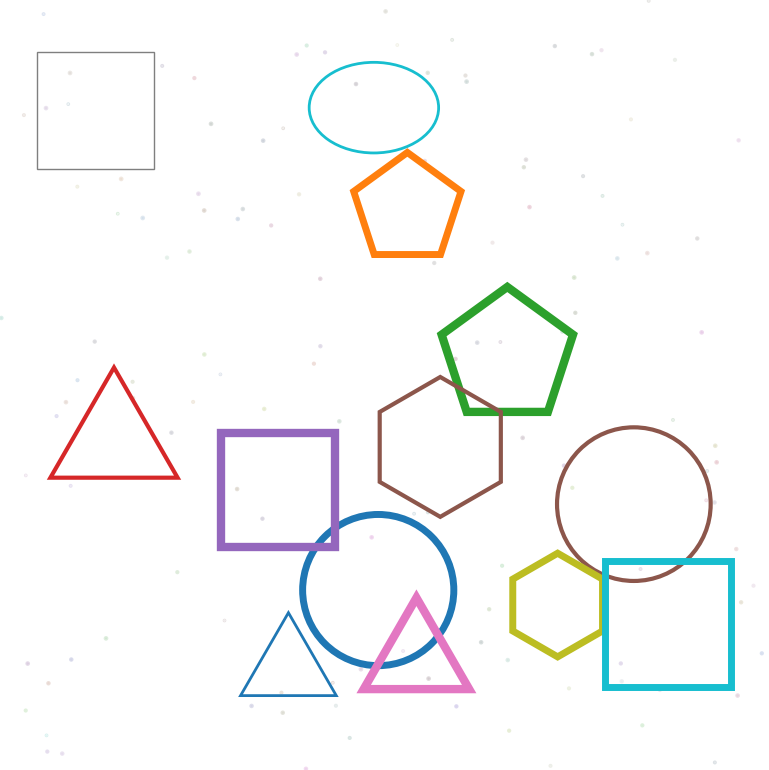[{"shape": "triangle", "thickness": 1, "radius": 0.36, "center": [0.375, 0.132]}, {"shape": "circle", "thickness": 2.5, "radius": 0.49, "center": [0.491, 0.234]}, {"shape": "pentagon", "thickness": 2.5, "radius": 0.37, "center": [0.529, 0.729]}, {"shape": "pentagon", "thickness": 3, "radius": 0.45, "center": [0.659, 0.538]}, {"shape": "triangle", "thickness": 1.5, "radius": 0.48, "center": [0.148, 0.427]}, {"shape": "square", "thickness": 3, "radius": 0.37, "center": [0.361, 0.364]}, {"shape": "circle", "thickness": 1.5, "radius": 0.5, "center": [0.823, 0.345]}, {"shape": "hexagon", "thickness": 1.5, "radius": 0.45, "center": [0.572, 0.42]}, {"shape": "triangle", "thickness": 3, "radius": 0.4, "center": [0.541, 0.145]}, {"shape": "square", "thickness": 0.5, "radius": 0.38, "center": [0.124, 0.856]}, {"shape": "hexagon", "thickness": 2.5, "radius": 0.34, "center": [0.724, 0.214]}, {"shape": "square", "thickness": 2.5, "radius": 0.41, "center": [0.868, 0.19]}, {"shape": "oval", "thickness": 1, "radius": 0.42, "center": [0.486, 0.86]}]